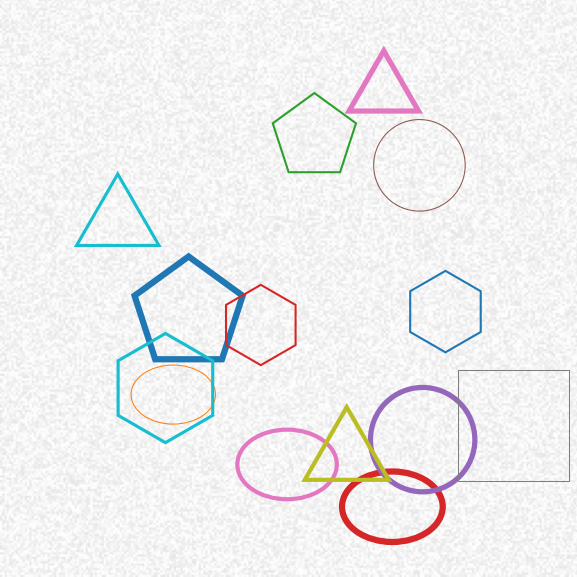[{"shape": "pentagon", "thickness": 3, "radius": 0.49, "center": [0.327, 0.457]}, {"shape": "hexagon", "thickness": 1, "radius": 0.35, "center": [0.771, 0.46]}, {"shape": "oval", "thickness": 0.5, "radius": 0.37, "center": [0.3, 0.316]}, {"shape": "pentagon", "thickness": 1, "radius": 0.38, "center": [0.544, 0.762]}, {"shape": "oval", "thickness": 3, "radius": 0.44, "center": [0.679, 0.122]}, {"shape": "hexagon", "thickness": 1, "radius": 0.35, "center": [0.452, 0.436]}, {"shape": "circle", "thickness": 2.5, "radius": 0.45, "center": [0.732, 0.238]}, {"shape": "circle", "thickness": 0.5, "radius": 0.4, "center": [0.726, 0.713]}, {"shape": "triangle", "thickness": 2.5, "radius": 0.35, "center": [0.665, 0.842]}, {"shape": "oval", "thickness": 2, "radius": 0.43, "center": [0.497, 0.195]}, {"shape": "square", "thickness": 0.5, "radius": 0.48, "center": [0.889, 0.262]}, {"shape": "triangle", "thickness": 2, "radius": 0.42, "center": [0.6, 0.21]}, {"shape": "triangle", "thickness": 1.5, "radius": 0.41, "center": [0.204, 0.615]}, {"shape": "hexagon", "thickness": 1.5, "radius": 0.47, "center": [0.286, 0.327]}]